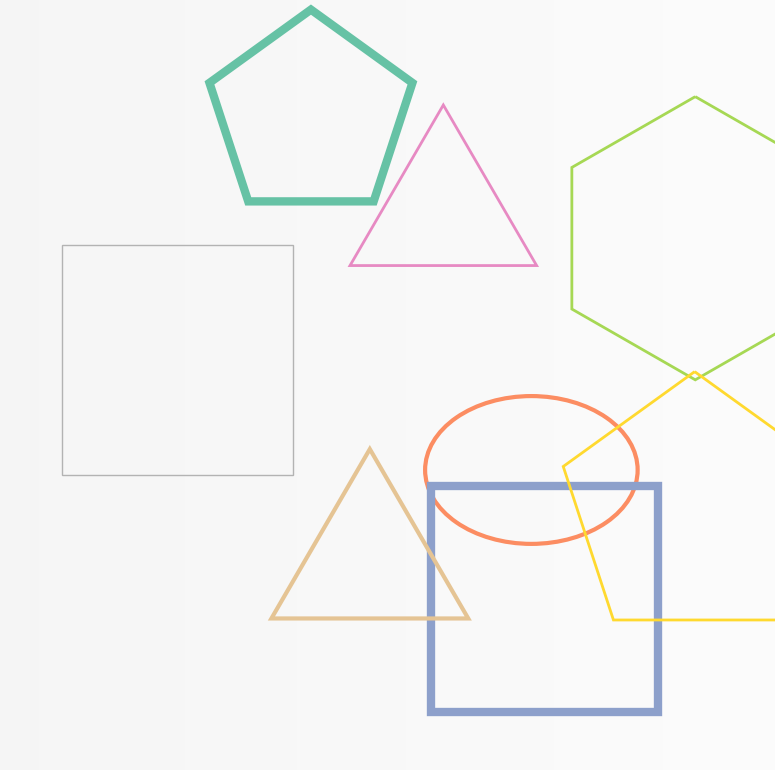[{"shape": "pentagon", "thickness": 3, "radius": 0.69, "center": [0.401, 0.85]}, {"shape": "oval", "thickness": 1.5, "radius": 0.69, "center": [0.686, 0.39]}, {"shape": "square", "thickness": 3, "radius": 0.73, "center": [0.702, 0.222]}, {"shape": "triangle", "thickness": 1, "radius": 0.7, "center": [0.572, 0.725]}, {"shape": "hexagon", "thickness": 1, "radius": 0.92, "center": [0.897, 0.691]}, {"shape": "pentagon", "thickness": 1, "radius": 0.89, "center": [0.896, 0.339]}, {"shape": "triangle", "thickness": 1.5, "radius": 0.73, "center": [0.477, 0.27]}, {"shape": "square", "thickness": 0.5, "radius": 0.74, "center": [0.229, 0.532]}]